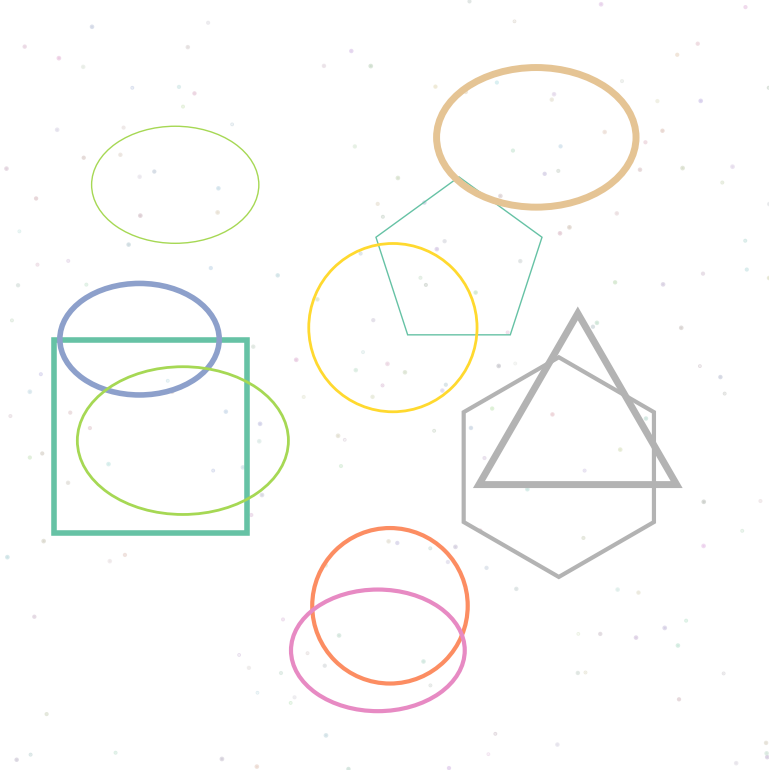[{"shape": "pentagon", "thickness": 0.5, "radius": 0.57, "center": [0.596, 0.657]}, {"shape": "square", "thickness": 2, "radius": 0.63, "center": [0.195, 0.433]}, {"shape": "circle", "thickness": 1.5, "radius": 0.5, "center": [0.506, 0.213]}, {"shape": "oval", "thickness": 2, "radius": 0.52, "center": [0.181, 0.559]}, {"shape": "oval", "thickness": 1.5, "radius": 0.56, "center": [0.491, 0.155]}, {"shape": "oval", "thickness": 1, "radius": 0.69, "center": [0.237, 0.428]}, {"shape": "oval", "thickness": 0.5, "radius": 0.54, "center": [0.228, 0.76]}, {"shape": "circle", "thickness": 1, "radius": 0.55, "center": [0.51, 0.575]}, {"shape": "oval", "thickness": 2.5, "radius": 0.65, "center": [0.696, 0.822]}, {"shape": "hexagon", "thickness": 1.5, "radius": 0.71, "center": [0.726, 0.393]}, {"shape": "triangle", "thickness": 2.5, "radius": 0.74, "center": [0.75, 0.445]}]